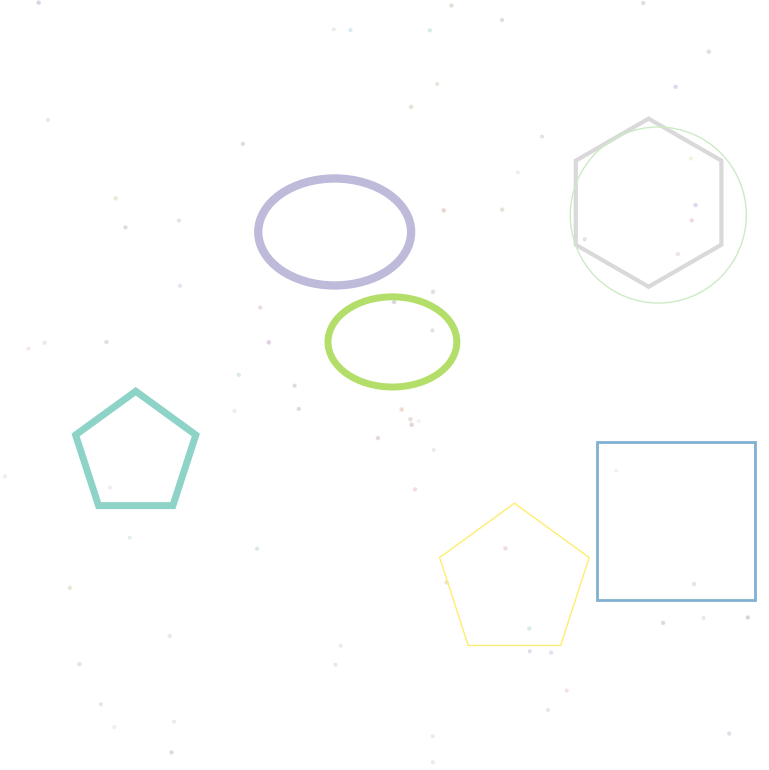[{"shape": "pentagon", "thickness": 2.5, "radius": 0.41, "center": [0.176, 0.41]}, {"shape": "oval", "thickness": 3, "radius": 0.5, "center": [0.435, 0.699]}, {"shape": "square", "thickness": 1, "radius": 0.51, "center": [0.878, 0.324]}, {"shape": "oval", "thickness": 2.5, "radius": 0.42, "center": [0.51, 0.556]}, {"shape": "hexagon", "thickness": 1.5, "radius": 0.55, "center": [0.842, 0.737]}, {"shape": "circle", "thickness": 0.5, "radius": 0.57, "center": [0.855, 0.721]}, {"shape": "pentagon", "thickness": 0.5, "radius": 0.51, "center": [0.668, 0.244]}]